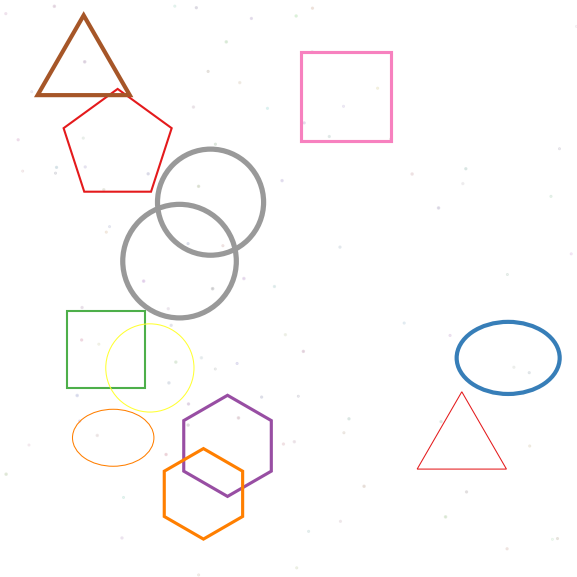[{"shape": "pentagon", "thickness": 1, "radius": 0.49, "center": [0.204, 0.747]}, {"shape": "triangle", "thickness": 0.5, "radius": 0.45, "center": [0.8, 0.231]}, {"shape": "oval", "thickness": 2, "radius": 0.45, "center": [0.88, 0.379]}, {"shape": "square", "thickness": 1, "radius": 0.33, "center": [0.184, 0.394]}, {"shape": "hexagon", "thickness": 1.5, "radius": 0.44, "center": [0.394, 0.227]}, {"shape": "hexagon", "thickness": 1.5, "radius": 0.39, "center": [0.352, 0.144]}, {"shape": "oval", "thickness": 0.5, "radius": 0.35, "center": [0.196, 0.241]}, {"shape": "circle", "thickness": 0.5, "radius": 0.38, "center": [0.26, 0.362]}, {"shape": "triangle", "thickness": 2, "radius": 0.46, "center": [0.145, 0.88]}, {"shape": "square", "thickness": 1.5, "radius": 0.39, "center": [0.599, 0.832]}, {"shape": "circle", "thickness": 2.5, "radius": 0.49, "center": [0.311, 0.547]}, {"shape": "circle", "thickness": 2.5, "radius": 0.46, "center": [0.365, 0.649]}]